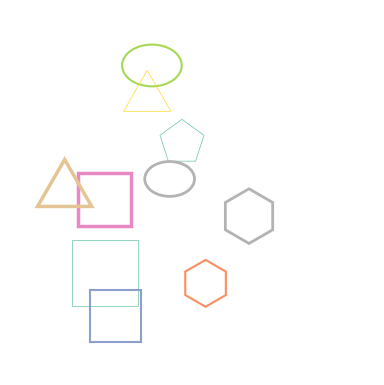[{"shape": "square", "thickness": 0.5, "radius": 0.43, "center": [0.272, 0.291]}, {"shape": "pentagon", "thickness": 0.5, "radius": 0.3, "center": [0.473, 0.63]}, {"shape": "hexagon", "thickness": 1.5, "radius": 0.3, "center": [0.534, 0.264]}, {"shape": "square", "thickness": 1.5, "radius": 0.34, "center": [0.3, 0.179]}, {"shape": "square", "thickness": 2.5, "radius": 0.34, "center": [0.271, 0.482]}, {"shape": "oval", "thickness": 1.5, "radius": 0.39, "center": [0.395, 0.83]}, {"shape": "triangle", "thickness": 0.5, "radius": 0.35, "center": [0.382, 0.746]}, {"shape": "triangle", "thickness": 2.5, "radius": 0.41, "center": [0.168, 0.504]}, {"shape": "hexagon", "thickness": 2, "radius": 0.35, "center": [0.647, 0.439]}, {"shape": "oval", "thickness": 2, "radius": 0.32, "center": [0.441, 0.535]}]